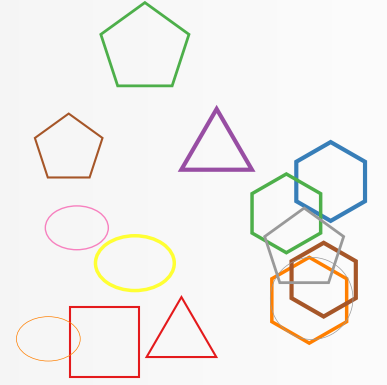[{"shape": "square", "thickness": 1.5, "radius": 0.45, "center": [0.269, 0.112]}, {"shape": "triangle", "thickness": 1.5, "radius": 0.52, "center": [0.468, 0.125]}, {"shape": "hexagon", "thickness": 3, "radius": 0.51, "center": [0.853, 0.529]}, {"shape": "pentagon", "thickness": 2, "radius": 0.6, "center": [0.374, 0.874]}, {"shape": "hexagon", "thickness": 2.5, "radius": 0.51, "center": [0.739, 0.446]}, {"shape": "triangle", "thickness": 3, "radius": 0.53, "center": [0.559, 0.612]}, {"shape": "oval", "thickness": 0.5, "radius": 0.41, "center": [0.125, 0.12]}, {"shape": "hexagon", "thickness": 2.5, "radius": 0.56, "center": [0.798, 0.22]}, {"shape": "oval", "thickness": 2.5, "radius": 0.51, "center": [0.348, 0.316]}, {"shape": "pentagon", "thickness": 1.5, "radius": 0.46, "center": [0.177, 0.613]}, {"shape": "hexagon", "thickness": 3, "radius": 0.48, "center": [0.835, 0.274]}, {"shape": "oval", "thickness": 1, "radius": 0.41, "center": [0.198, 0.408]}, {"shape": "pentagon", "thickness": 2, "radius": 0.54, "center": [0.785, 0.352]}, {"shape": "circle", "thickness": 0.5, "radius": 0.53, "center": [0.804, 0.225]}]